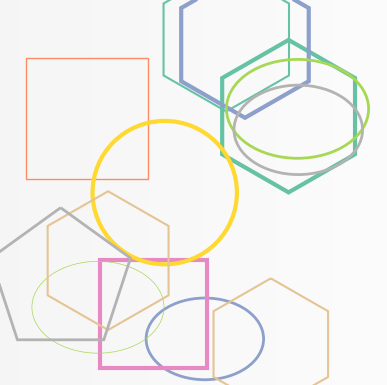[{"shape": "hexagon", "thickness": 3, "radius": 0.99, "center": [0.745, 0.698]}, {"shape": "hexagon", "thickness": 1.5, "radius": 0.93, "center": [0.584, 0.897]}, {"shape": "square", "thickness": 1, "radius": 0.79, "center": [0.225, 0.691]}, {"shape": "oval", "thickness": 2, "radius": 0.76, "center": [0.529, 0.12]}, {"shape": "hexagon", "thickness": 3, "radius": 0.95, "center": [0.632, 0.884]}, {"shape": "square", "thickness": 3, "radius": 0.7, "center": [0.396, 0.184]}, {"shape": "oval", "thickness": 2, "radius": 0.92, "center": [0.768, 0.717]}, {"shape": "oval", "thickness": 0.5, "radius": 0.85, "center": [0.253, 0.202]}, {"shape": "circle", "thickness": 3, "radius": 0.93, "center": [0.425, 0.5]}, {"shape": "hexagon", "thickness": 1.5, "radius": 0.85, "center": [0.699, 0.106]}, {"shape": "hexagon", "thickness": 1.5, "radius": 0.9, "center": [0.279, 0.323]}, {"shape": "oval", "thickness": 2, "radius": 0.83, "center": [0.77, 0.663]}, {"shape": "pentagon", "thickness": 2, "radius": 0.95, "center": [0.156, 0.271]}]